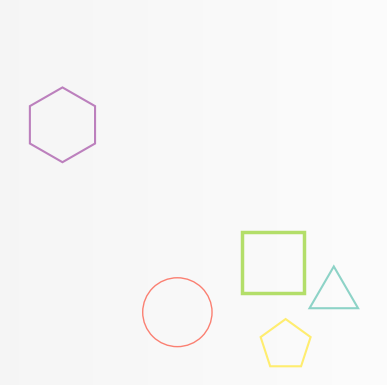[{"shape": "triangle", "thickness": 1.5, "radius": 0.36, "center": [0.861, 0.236]}, {"shape": "circle", "thickness": 1, "radius": 0.45, "center": [0.458, 0.189]}, {"shape": "square", "thickness": 2.5, "radius": 0.4, "center": [0.704, 0.318]}, {"shape": "hexagon", "thickness": 1.5, "radius": 0.49, "center": [0.161, 0.676]}, {"shape": "pentagon", "thickness": 1.5, "radius": 0.34, "center": [0.737, 0.103]}]